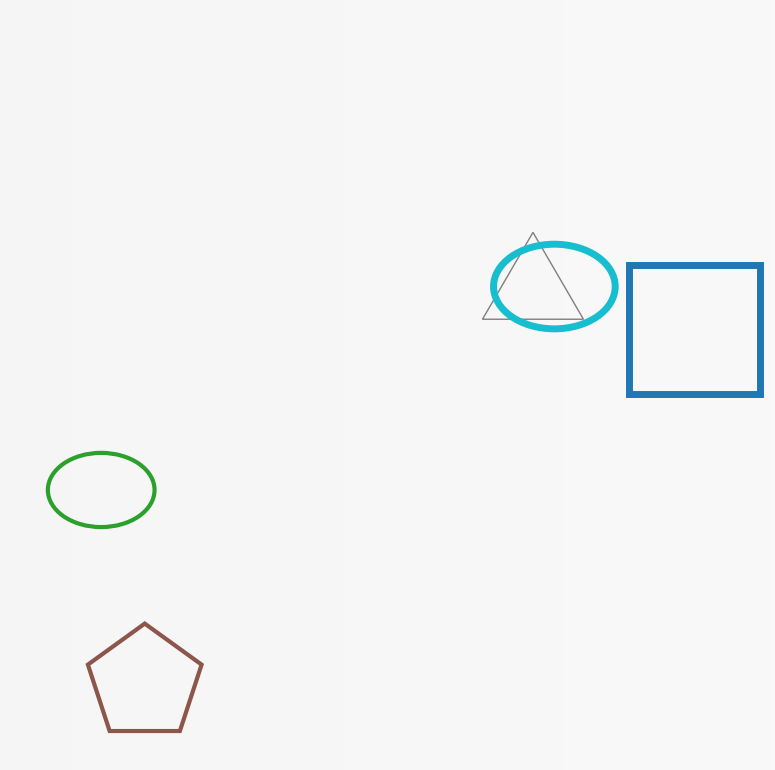[{"shape": "square", "thickness": 2.5, "radius": 0.42, "center": [0.896, 0.572]}, {"shape": "oval", "thickness": 1.5, "radius": 0.34, "center": [0.131, 0.364]}, {"shape": "pentagon", "thickness": 1.5, "radius": 0.39, "center": [0.187, 0.113]}, {"shape": "triangle", "thickness": 0.5, "radius": 0.38, "center": [0.688, 0.623]}, {"shape": "oval", "thickness": 2.5, "radius": 0.39, "center": [0.715, 0.628]}]